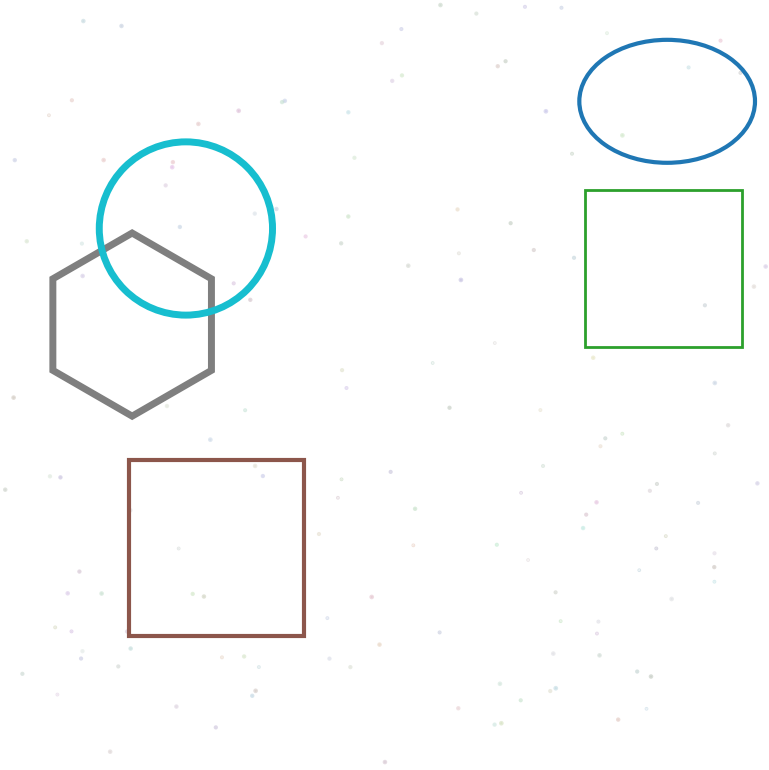[{"shape": "oval", "thickness": 1.5, "radius": 0.57, "center": [0.866, 0.868]}, {"shape": "square", "thickness": 1, "radius": 0.51, "center": [0.862, 0.651]}, {"shape": "square", "thickness": 1.5, "radius": 0.57, "center": [0.281, 0.288]}, {"shape": "hexagon", "thickness": 2.5, "radius": 0.59, "center": [0.172, 0.578]}, {"shape": "circle", "thickness": 2.5, "radius": 0.56, "center": [0.241, 0.703]}]